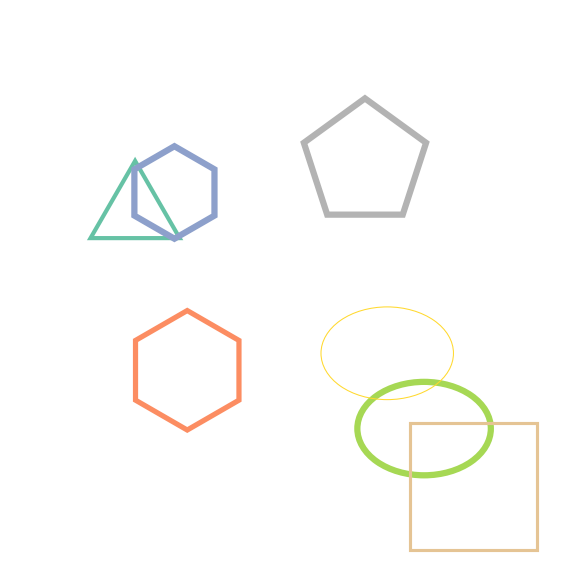[{"shape": "triangle", "thickness": 2, "radius": 0.45, "center": [0.234, 0.631]}, {"shape": "hexagon", "thickness": 2.5, "radius": 0.52, "center": [0.324, 0.358]}, {"shape": "hexagon", "thickness": 3, "radius": 0.4, "center": [0.302, 0.666]}, {"shape": "oval", "thickness": 3, "radius": 0.58, "center": [0.734, 0.257]}, {"shape": "oval", "thickness": 0.5, "radius": 0.57, "center": [0.671, 0.387]}, {"shape": "square", "thickness": 1.5, "radius": 0.55, "center": [0.82, 0.156]}, {"shape": "pentagon", "thickness": 3, "radius": 0.56, "center": [0.632, 0.717]}]